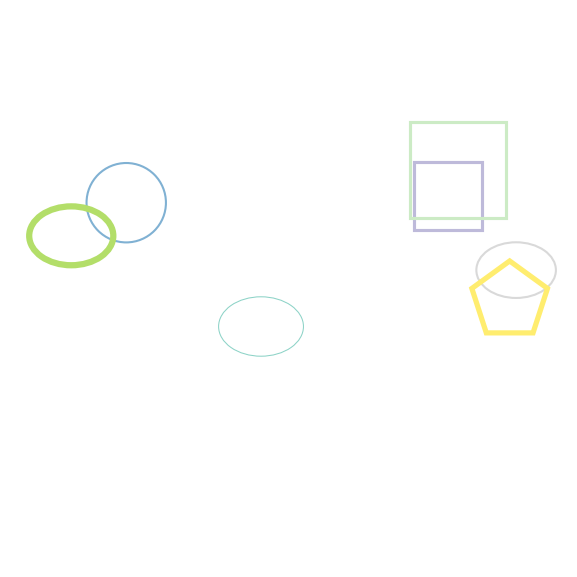[{"shape": "oval", "thickness": 0.5, "radius": 0.37, "center": [0.452, 0.434]}, {"shape": "square", "thickness": 1.5, "radius": 0.29, "center": [0.776, 0.66]}, {"shape": "circle", "thickness": 1, "radius": 0.34, "center": [0.219, 0.648]}, {"shape": "oval", "thickness": 3, "radius": 0.36, "center": [0.123, 0.591]}, {"shape": "oval", "thickness": 1, "radius": 0.34, "center": [0.894, 0.531]}, {"shape": "square", "thickness": 1.5, "radius": 0.42, "center": [0.793, 0.706]}, {"shape": "pentagon", "thickness": 2.5, "radius": 0.34, "center": [0.883, 0.478]}]